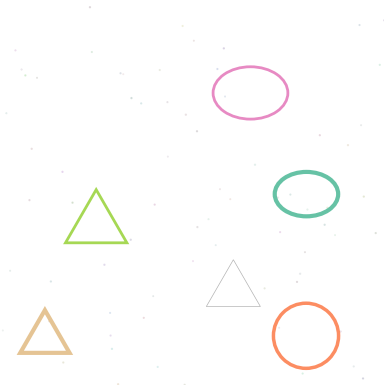[{"shape": "oval", "thickness": 3, "radius": 0.41, "center": [0.796, 0.496]}, {"shape": "circle", "thickness": 2.5, "radius": 0.42, "center": [0.795, 0.128]}, {"shape": "oval", "thickness": 2, "radius": 0.49, "center": [0.651, 0.759]}, {"shape": "triangle", "thickness": 2, "radius": 0.46, "center": [0.25, 0.415]}, {"shape": "triangle", "thickness": 3, "radius": 0.37, "center": [0.117, 0.12]}, {"shape": "triangle", "thickness": 0.5, "radius": 0.41, "center": [0.606, 0.244]}]